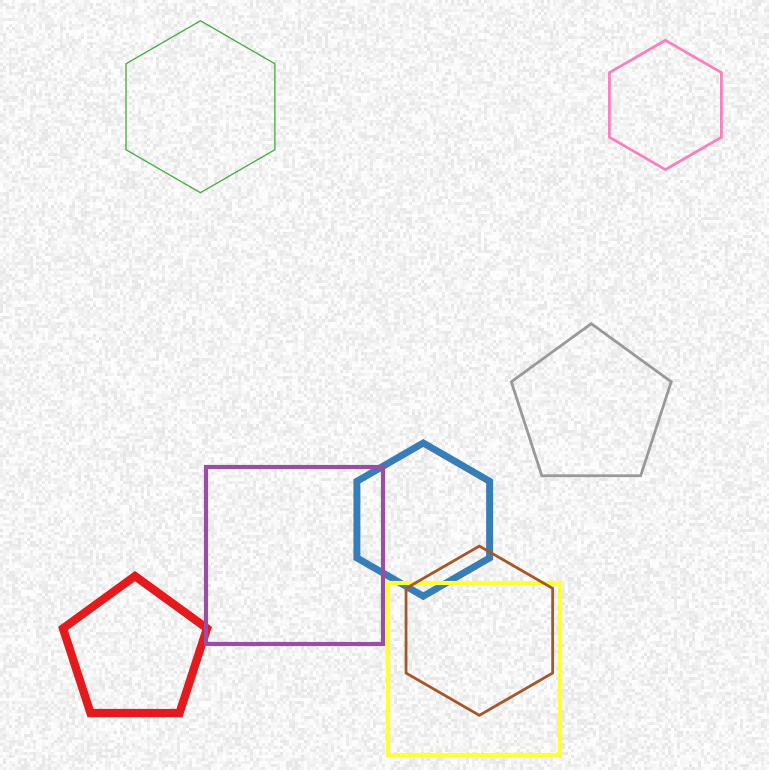[{"shape": "pentagon", "thickness": 3, "radius": 0.49, "center": [0.175, 0.153]}, {"shape": "hexagon", "thickness": 2.5, "radius": 0.5, "center": [0.55, 0.325]}, {"shape": "hexagon", "thickness": 0.5, "radius": 0.56, "center": [0.26, 0.861]}, {"shape": "square", "thickness": 1.5, "radius": 0.57, "center": [0.382, 0.278]}, {"shape": "square", "thickness": 1.5, "radius": 0.56, "center": [0.616, 0.131]}, {"shape": "hexagon", "thickness": 1, "radius": 0.55, "center": [0.623, 0.181]}, {"shape": "hexagon", "thickness": 1, "radius": 0.42, "center": [0.864, 0.864]}, {"shape": "pentagon", "thickness": 1, "radius": 0.55, "center": [0.768, 0.47]}]